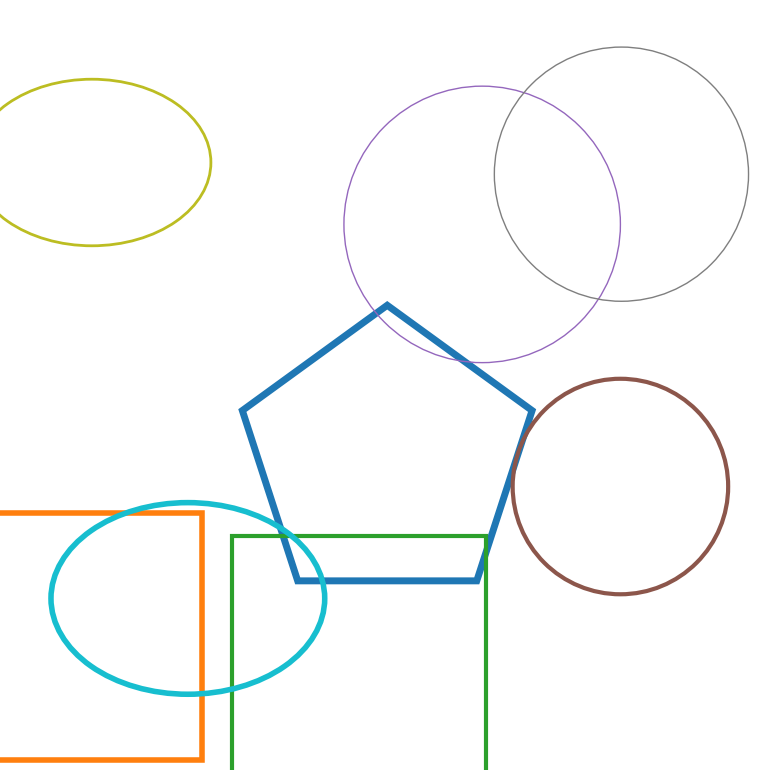[{"shape": "pentagon", "thickness": 2.5, "radius": 0.99, "center": [0.503, 0.406]}, {"shape": "square", "thickness": 2, "radius": 0.8, "center": [0.102, 0.173]}, {"shape": "square", "thickness": 1.5, "radius": 0.82, "center": [0.467, 0.14]}, {"shape": "circle", "thickness": 0.5, "radius": 0.9, "center": [0.626, 0.709]}, {"shape": "circle", "thickness": 1.5, "radius": 0.7, "center": [0.806, 0.368]}, {"shape": "circle", "thickness": 0.5, "radius": 0.83, "center": [0.807, 0.774]}, {"shape": "oval", "thickness": 1, "radius": 0.77, "center": [0.119, 0.789]}, {"shape": "oval", "thickness": 2, "radius": 0.89, "center": [0.244, 0.223]}]